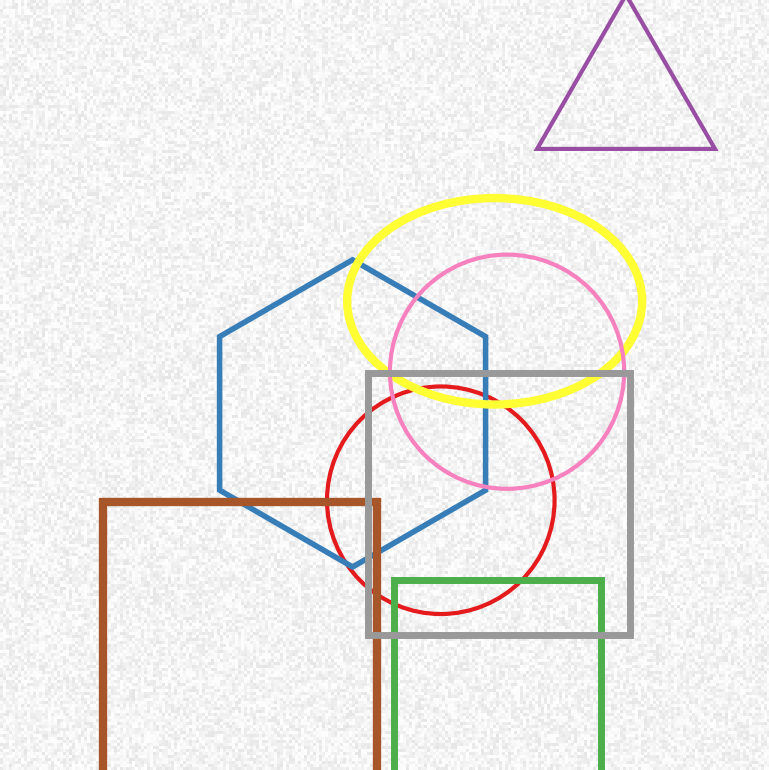[{"shape": "circle", "thickness": 1.5, "radius": 0.74, "center": [0.572, 0.35]}, {"shape": "hexagon", "thickness": 2, "radius": 1.0, "center": [0.458, 0.463]}, {"shape": "square", "thickness": 2.5, "radius": 0.67, "center": [0.646, 0.112]}, {"shape": "triangle", "thickness": 1.5, "radius": 0.67, "center": [0.813, 0.873]}, {"shape": "oval", "thickness": 3, "radius": 0.96, "center": [0.642, 0.609]}, {"shape": "square", "thickness": 3, "radius": 0.89, "center": [0.312, 0.17]}, {"shape": "circle", "thickness": 1.5, "radius": 0.76, "center": [0.659, 0.517]}, {"shape": "square", "thickness": 2.5, "radius": 0.85, "center": [0.648, 0.345]}]